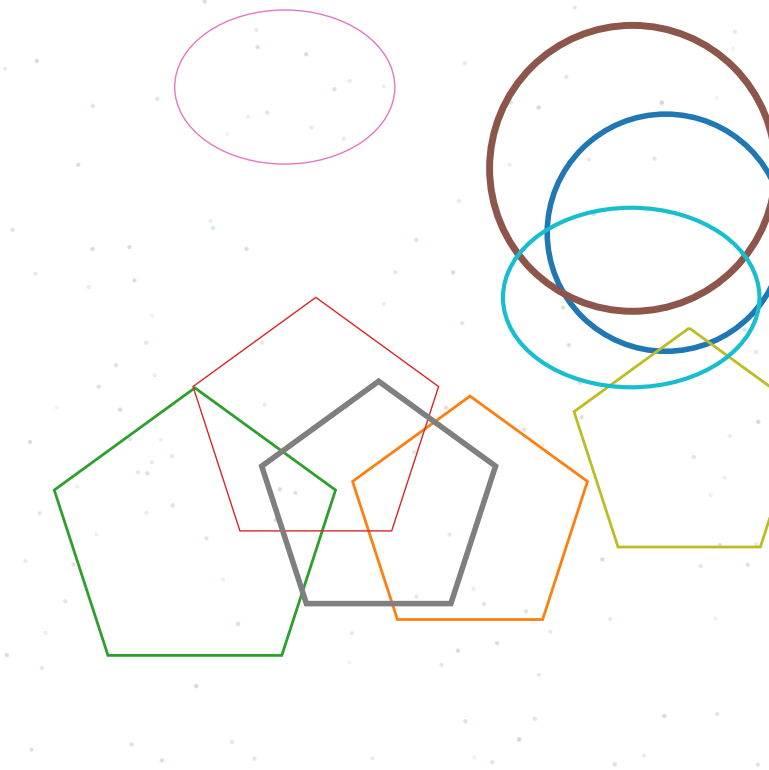[{"shape": "circle", "thickness": 2, "radius": 0.77, "center": [0.865, 0.698]}, {"shape": "pentagon", "thickness": 1, "radius": 0.8, "center": [0.61, 0.325]}, {"shape": "pentagon", "thickness": 1, "radius": 0.96, "center": [0.253, 0.304]}, {"shape": "pentagon", "thickness": 0.5, "radius": 0.84, "center": [0.41, 0.446]}, {"shape": "circle", "thickness": 2.5, "radius": 0.93, "center": [0.821, 0.781]}, {"shape": "oval", "thickness": 0.5, "radius": 0.71, "center": [0.37, 0.887]}, {"shape": "pentagon", "thickness": 2, "radius": 0.8, "center": [0.492, 0.345]}, {"shape": "pentagon", "thickness": 1, "radius": 0.79, "center": [0.895, 0.417]}, {"shape": "oval", "thickness": 1.5, "radius": 0.83, "center": [0.82, 0.614]}]